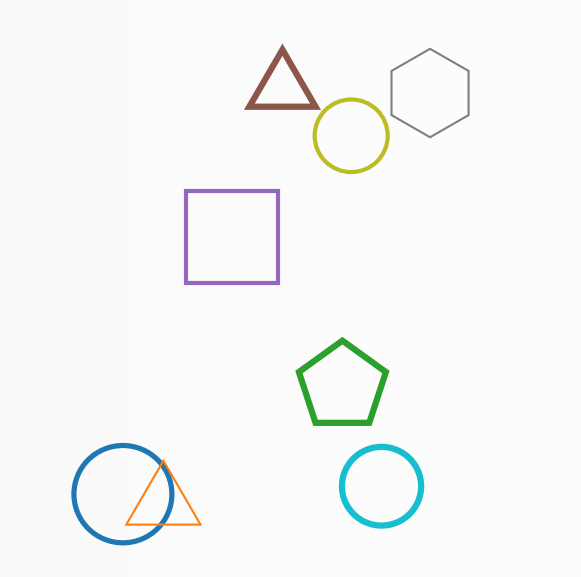[{"shape": "circle", "thickness": 2.5, "radius": 0.42, "center": [0.211, 0.143]}, {"shape": "triangle", "thickness": 1, "radius": 0.37, "center": [0.281, 0.128]}, {"shape": "pentagon", "thickness": 3, "radius": 0.39, "center": [0.589, 0.331]}, {"shape": "square", "thickness": 2, "radius": 0.4, "center": [0.399, 0.589]}, {"shape": "triangle", "thickness": 3, "radius": 0.33, "center": [0.486, 0.847]}, {"shape": "hexagon", "thickness": 1, "radius": 0.38, "center": [0.74, 0.838]}, {"shape": "circle", "thickness": 2, "radius": 0.31, "center": [0.604, 0.764]}, {"shape": "circle", "thickness": 3, "radius": 0.34, "center": [0.656, 0.157]}]